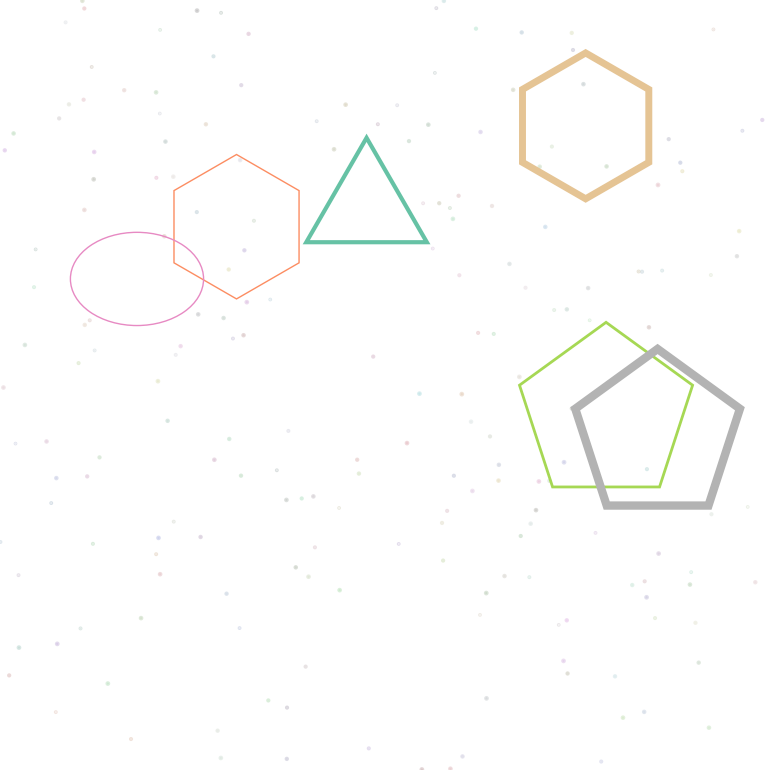[{"shape": "triangle", "thickness": 1.5, "radius": 0.45, "center": [0.476, 0.731]}, {"shape": "hexagon", "thickness": 0.5, "radius": 0.47, "center": [0.307, 0.706]}, {"shape": "oval", "thickness": 0.5, "radius": 0.43, "center": [0.178, 0.638]}, {"shape": "pentagon", "thickness": 1, "radius": 0.59, "center": [0.787, 0.463]}, {"shape": "hexagon", "thickness": 2.5, "radius": 0.47, "center": [0.761, 0.837]}, {"shape": "pentagon", "thickness": 3, "radius": 0.56, "center": [0.854, 0.434]}]